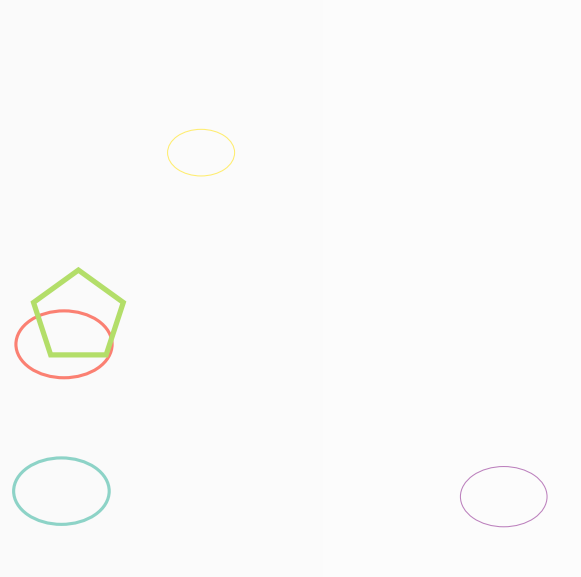[{"shape": "oval", "thickness": 1.5, "radius": 0.41, "center": [0.106, 0.149]}, {"shape": "oval", "thickness": 1.5, "radius": 0.41, "center": [0.11, 0.403]}, {"shape": "pentagon", "thickness": 2.5, "radius": 0.41, "center": [0.135, 0.45]}, {"shape": "oval", "thickness": 0.5, "radius": 0.37, "center": [0.867, 0.139]}, {"shape": "oval", "thickness": 0.5, "radius": 0.29, "center": [0.346, 0.735]}]